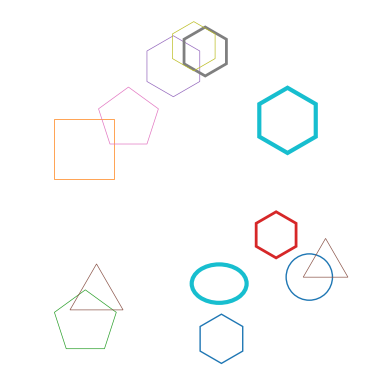[{"shape": "hexagon", "thickness": 1, "radius": 0.32, "center": [0.575, 0.12]}, {"shape": "circle", "thickness": 1, "radius": 0.3, "center": [0.803, 0.28]}, {"shape": "square", "thickness": 0.5, "radius": 0.39, "center": [0.218, 0.613]}, {"shape": "pentagon", "thickness": 0.5, "radius": 0.42, "center": [0.222, 0.163]}, {"shape": "hexagon", "thickness": 2, "radius": 0.3, "center": [0.717, 0.39]}, {"shape": "hexagon", "thickness": 0.5, "radius": 0.4, "center": [0.45, 0.828]}, {"shape": "triangle", "thickness": 0.5, "radius": 0.4, "center": [0.251, 0.235]}, {"shape": "triangle", "thickness": 0.5, "radius": 0.34, "center": [0.846, 0.314]}, {"shape": "pentagon", "thickness": 0.5, "radius": 0.41, "center": [0.334, 0.692]}, {"shape": "hexagon", "thickness": 2, "radius": 0.32, "center": [0.533, 0.866]}, {"shape": "hexagon", "thickness": 0.5, "radius": 0.32, "center": [0.503, 0.88]}, {"shape": "oval", "thickness": 3, "radius": 0.36, "center": [0.569, 0.263]}, {"shape": "hexagon", "thickness": 3, "radius": 0.42, "center": [0.747, 0.687]}]